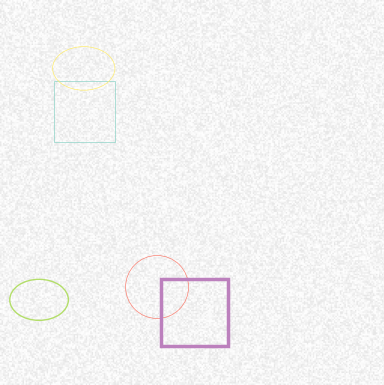[{"shape": "square", "thickness": 0.5, "radius": 0.39, "center": [0.219, 0.711]}, {"shape": "circle", "thickness": 0.5, "radius": 0.41, "center": [0.408, 0.255]}, {"shape": "oval", "thickness": 1, "radius": 0.38, "center": [0.101, 0.221]}, {"shape": "square", "thickness": 2.5, "radius": 0.44, "center": [0.505, 0.188]}, {"shape": "oval", "thickness": 0.5, "radius": 0.4, "center": [0.218, 0.822]}]